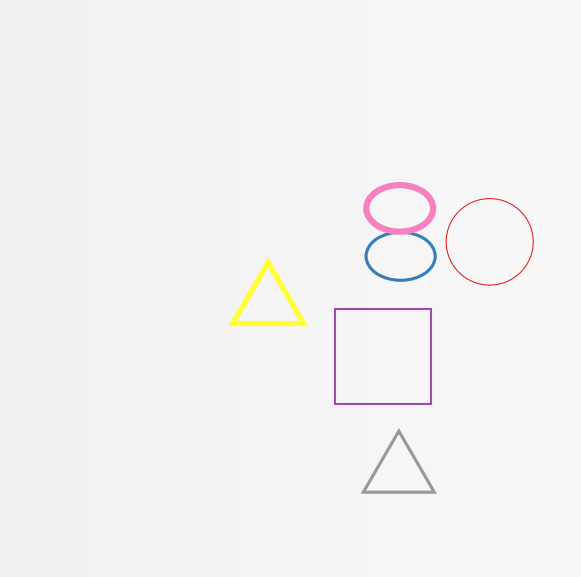[{"shape": "circle", "thickness": 0.5, "radius": 0.37, "center": [0.843, 0.58]}, {"shape": "oval", "thickness": 1.5, "radius": 0.3, "center": [0.689, 0.555]}, {"shape": "square", "thickness": 1, "radius": 0.41, "center": [0.659, 0.382]}, {"shape": "triangle", "thickness": 2.5, "radius": 0.35, "center": [0.461, 0.474]}, {"shape": "oval", "thickness": 3, "radius": 0.29, "center": [0.688, 0.638]}, {"shape": "triangle", "thickness": 1.5, "radius": 0.35, "center": [0.686, 0.182]}]